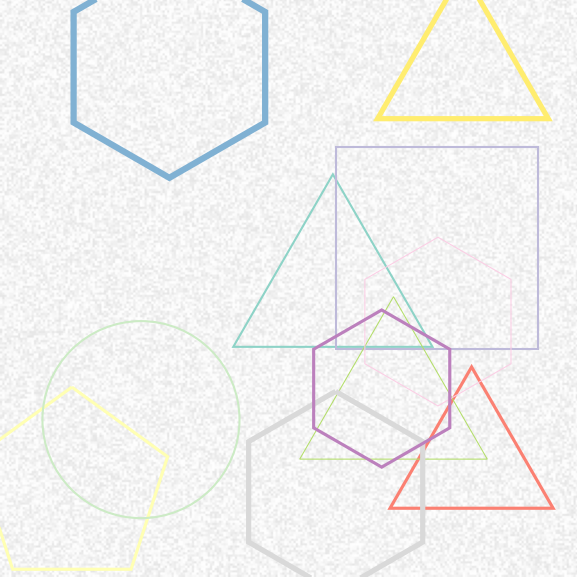[{"shape": "triangle", "thickness": 1, "radius": 1.0, "center": [0.576, 0.498]}, {"shape": "pentagon", "thickness": 1.5, "radius": 0.87, "center": [0.124, 0.154]}, {"shape": "square", "thickness": 1, "radius": 0.88, "center": [0.757, 0.569]}, {"shape": "triangle", "thickness": 1.5, "radius": 0.82, "center": [0.817, 0.201]}, {"shape": "hexagon", "thickness": 3, "radius": 0.96, "center": [0.293, 0.883]}, {"shape": "triangle", "thickness": 0.5, "radius": 0.94, "center": [0.681, 0.298]}, {"shape": "hexagon", "thickness": 0.5, "radius": 0.73, "center": [0.758, 0.442]}, {"shape": "hexagon", "thickness": 2.5, "radius": 0.87, "center": [0.581, 0.147]}, {"shape": "hexagon", "thickness": 1.5, "radius": 0.68, "center": [0.661, 0.326]}, {"shape": "circle", "thickness": 1, "radius": 0.85, "center": [0.244, 0.273]}, {"shape": "triangle", "thickness": 2.5, "radius": 0.85, "center": [0.802, 0.879]}]